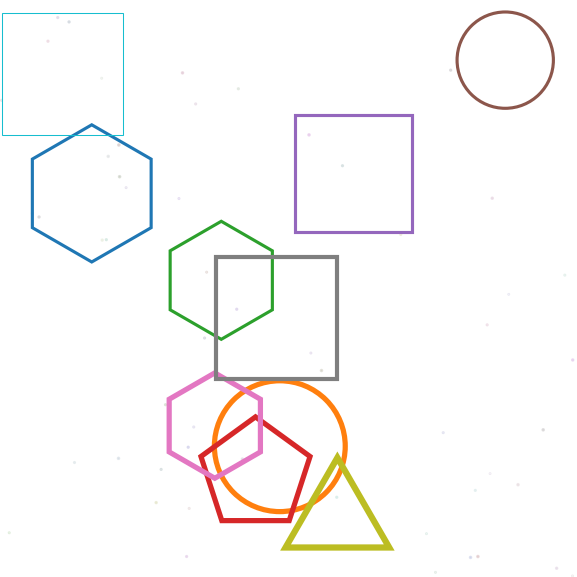[{"shape": "hexagon", "thickness": 1.5, "radius": 0.59, "center": [0.159, 0.664]}, {"shape": "circle", "thickness": 2.5, "radius": 0.57, "center": [0.485, 0.227]}, {"shape": "hexagon", "thickness": 1.5, "radius": 0.51, "center": [0.383, 0.514]}, {"shape": "pentagon", "thickness": 2.5, "radius": 0.5, "center": [0.442, 0.178]}, {"shape": "square", "thickness": 1.5, "radius": 0.5, "center": [0.612, 0.698]}, {"shape": "circle", "thickness": 1.5, "radius": 0.42, "center": [0.875, 0.895]}, {"shape": "hexagon", "thickness": 2.5, "radius": 0.46, "center": [0.372, 0.262]}, {"shape": "square", "thickness": 2, "radius": 0.53, "center": [0.479, 0.448]}, {"shape": "triangle", "thickness": 3, "radius": 0.52, "center": [0.584, 0.103]}, {"shape": "square", "thickness": 0.5, "radius": 0.53, "center": [0.108, 0.871]}]